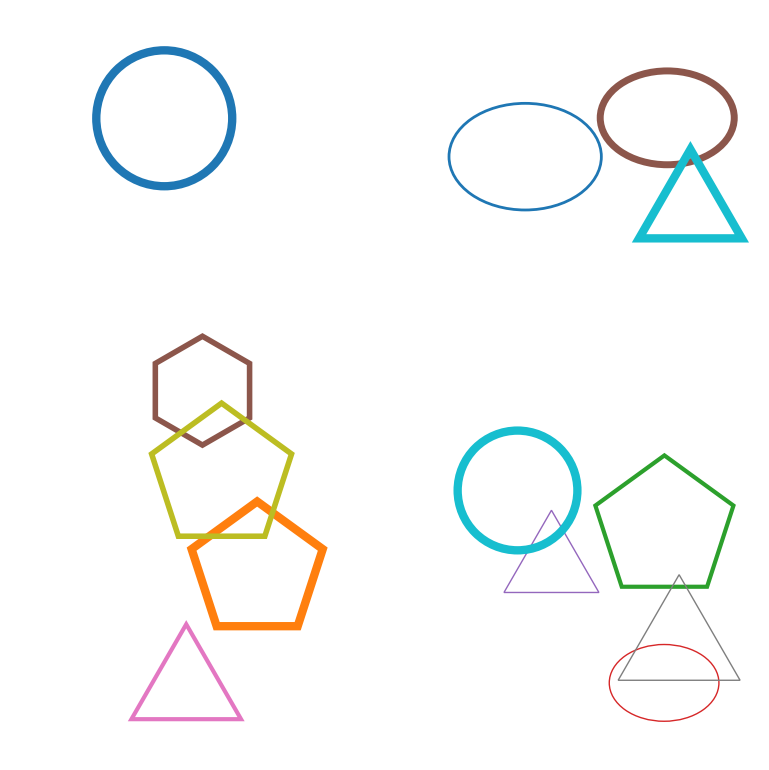[{"shape": "circle", "thickness": 3, "radius": 0.44, "center": [0.213, 0.846]}, {"shape": "oval", "thickness": 1, "radius": 0.49, "center": [0.682, 0.797]}, {"shape": "pentagon", "thickness": 3, "radius": 0.45, "center": [0.334, 0.259]}, {"shape": "pentagon", "thickness": 1.5, "radius": 0.47, "center": [0.863, 0.314]}, {"shape": "oval", "thickness": 0.5, "radius": 0.36, "center": [0.862, 0.113]}, {"shape": "triangle", "thickness": 0.5, "radius": 0.36, "center": [0.716, 0.266]}, {"shape": "hexagon", "thickness": 2, "radius": 0.35, "center": [0.263, 0.493]}, {"shape": "oval", "thickness": 2.5, "radius": 0.44, "center": [0.867, 0.847]}, {"shape": "triangle", "thickness": 1.5, "radius": 0.41, "center": [0.242, 0.107]}, {"shape": "triangle", "thickness": 0.5, "radius": 0.46, "center": [0.882, 0.162]}, {"shape": "pentagon", "thickness": 2, "radius": 0.48, "center": [0.288, 0.381]}, {"shape": "triangle", "thickness": 3, "radius": 0.39, "center": [0.897, 0.729]}, {"shape": "circle", "thickness": 3, "radius": 0.39, "center": [0.672, 0.363]}]